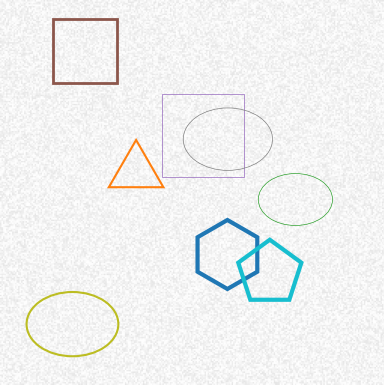[{"shape": "hexagon", "thickness": 3, "radius": 0.45, "center": [0.591, 0.339]}, {"shape": "triangle", "thickness": 1.5, "radius": 0.41, "center": [0.354, 0.555]}, {"shape": "oval", "thickness": 0.5, "radius": 0.48, "center": [0.767, 0.482]}, {"shape": "square", "thickness": 0.5, "radius": 0.53, "center": [0.527, 0.648]}, {"shape": "square", "thickness": 2, "radius": 0.42, "center": [0.222, 0.867]}, {"shape": "oval", "thickness": 0.5, "radius": 0.58, "center": [0.592, 0.639]}, {"shape": "oval", "thickness": 1.5, "radius": 0.6, "center": [0.188, 0.158]}, {"shape": "pentagon", "thickness": 3, "radius": 0.43, "center": [0.701, 0.291]}]